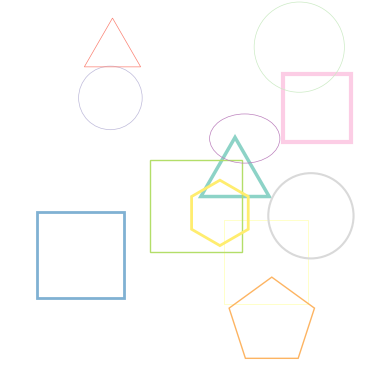[{"shape": "triangle", "thickness": 2.5, "radius": 0.51, "center": [0.61, 0.541]}, {"shape": "square", "thickness": 0.5, "radius": 0.55, "center": [0.692, 0.319]}, {"shape": "circle", "thickness": 0.5, "radius": 0.41, "center": [0.287, 0.746]}, {"shape": "triangle", "thickness": 0.5, "radius": 0.42, "center": [0.292, 0.869]}, {"shape": "square", "thickness": 2, "radius": 0.56, "center": [0.208, 0.338]}, {"shape": "pentagon", "thickness": 1, "radius": 0.58, "center": [0.706, 0.164]}, {"shape": "square", "thickness": 1, "radius": 0.59, "center": [0.509, 0.465]}, {"shape": "square", "thickness": 3, "radius": 0.44, "center": [0.824, 0.719]}, {"shape": "circle", "thickness": 1.5, "radius": 0.55, "center": [0.808, 0.44]}, {"shape": "oval", "thickness": 0.5, "radius": 0.46, "center": [0.636, 0.64]}, {"shape": "circle", "thickness": 0.5, "radius": 0.59, "center": [0.777, 0.878]}, {"shape": "hexagon", "thickness": 2, "radius": 0.42, "center": [0.571, 0.447]}]